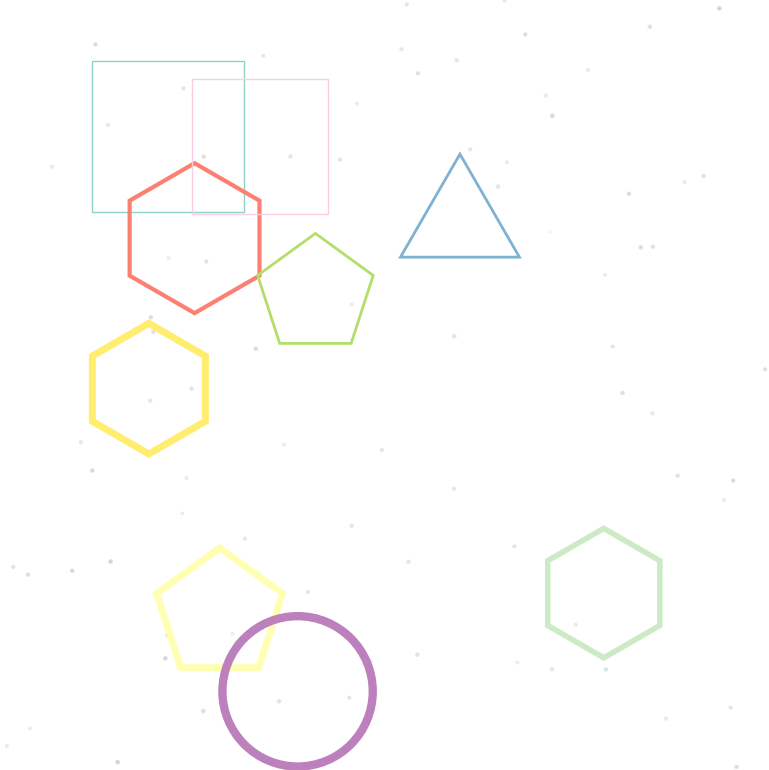[{"shape": "square", "thickness": 0.5, "radius": 0.49, "center": [0.219, 0.823]}, {"shape": "pentagon", "thickness": 2.5, "radius": 0.43, "center": [0.285, 0.203]}, {"shape": "hexagon", "thickness": 1.5, "radius": 0.49, "center": [0.253, 0.691]}, {"shape": "triangle", "thickness": 1, "radius": 0.45, "center": [0.597, 0.711]}, {"shape": "pentagon", "thickness": 1, "radius": 0.39, "center": [0.41, 0.618]}, {"shape": "square", "thickness": 0.5, "radius": 0.44, "center": [0.338, 0.81]}, {"shape": "circle", "thickness": 3, "radius": 0.49, "center": [0.386, 0.102]}, {"shape": "hexagon", "thickness": 2, "radius": 0.42, "center": [0.784, 0.23]}, {"shape": "hexagon", "thickness": 2.5, "radius": 0.42, "center": [0.193, 0.495]}]